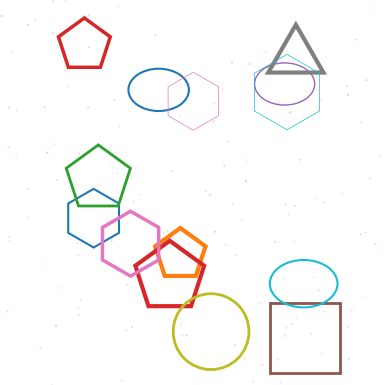[{"shape": "oval", "thickness": 1.5, "radius": 0.39, "center": [0.412, 0.767]}, {"shape": "hexagon", "thickness": 1.5, "radius": 0.38, "center": [0.243, 0.433]}, {"shape": "pentagon", "thickness": 3, "radius": 0.34, "center": [0.468, 0.339]}, {"shape": "pentagon", "thickness": 2, "radius": 0.44, "center": [0.255, 0.536]}, {"shape": "pentagon", "thickness": 3, "radius": 0.47, "center": [0.441, 0.281]}, {"shape": "pentagon", "thickness": 2.5, "radius": 0.35, "center": [0.219, 0.882]}, {"shape": "oval", "thickness": 1, "radius": 0.39, "center": [0.739, 0.782]}, {"shape": "square", "thickness": 2, "radius": 0.46, "center": [0.792, 0.123]}, {"shape": "hexagon", "thickness": 0.5, "radius": 0.38, "center": [0.502, 0.737]}, {"shape": "hexagon", "thickness": 2.5, "radius": 0.42, "center": [0.339, 0.367]}, {"shape": "triangle", "thickness": 3, "radius": 0.41, "center": [0.768, 0.853]}, {"shape": "circle", "thickness": 2, "radius": 0.49, "center": [0.548, 0.139]}, {"shape": "hexagon", "thickness": 0.5, "radius": 0.49, "center": [0.745, 0.761]}, {"shape": "oval", "thickness": 1.5, "radius": 0.44, "center": [0.789, 0.263]}]